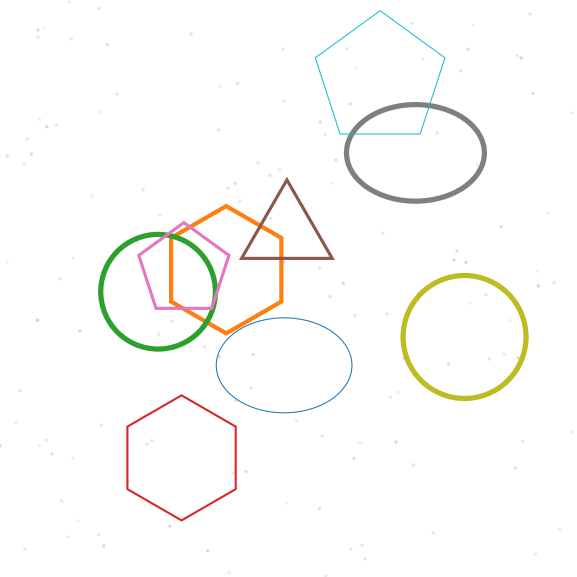[{"shape": "oval", "thickness": 0.5, "radius": 0.59, "center": [0.492, 0.367]}, {"shape": "hexagon", "thickness": 2, "radius": 0.55, "center": [0.392, 0.532]}, {"shape": "circle", "thickness": 2.5, "radius": 0.5, "center": [0.274, 0.494]}, {"shape": "hexagon", "thickness": 1, "radius": 0.54, "center": [0.314, 0.206]}, {"shape": "triangle", "thickness": 1.5, "radius": 0.45, "center": [0.497, 0.597]}, {"shape": "pentagon", "thickness": 1.5, "radius": 0.41, "center": [0.318, 0.532]}, {"shape": "oval", "thickness": 2.5, "radius": 0.6, "center": [0.719, 0.734]}, {"shape": "circle", "thickness": 2.5, "radius": 0.53, "center": [0.804, 0.416]}, {"shape": "pentagon", "thickness": 0.5, "radius": 0.59, "center": [0.658, 0.863]}]